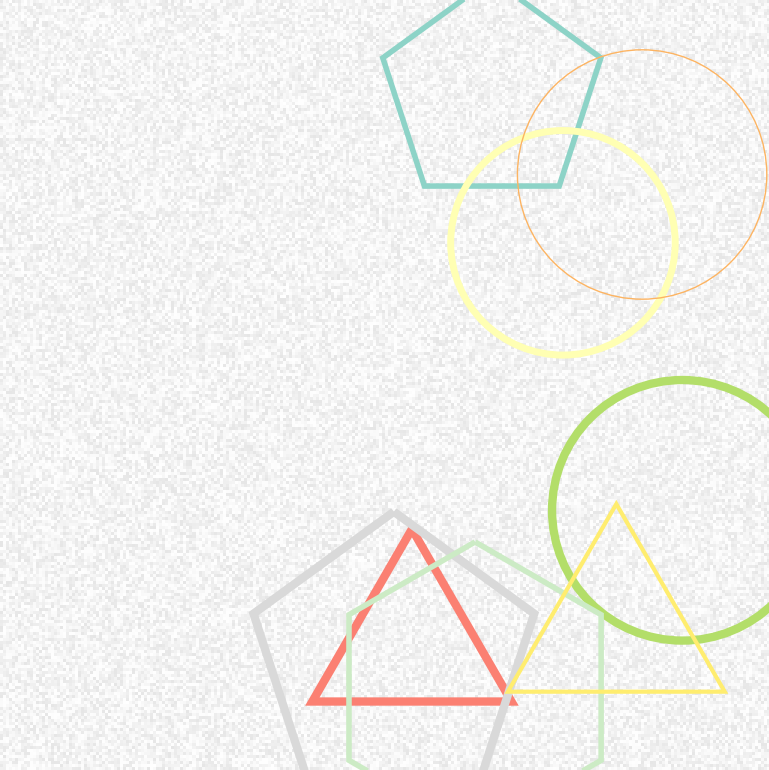[{"shape": "pentagon", "thickness": 2, "radius": 0.74, "center": [0.639, 0.879]}, {"shape": "circle", "thickness": 2.5, "radius": 0.73, "center": [0.731, 0.685]}, {"shape": "triangle", "thickness": 3, "radius": 0.75, "center": [0.535, 0.164]}, {"shape": "circle", "thickness": 0.5, "radius": 0.81, "center": [0.834, 0.773]}, {"shape": "circle", "thickness": 3, "radius": 0.85, "center": [0.886, 0.337]}, {"shape": "pentagon", "thickness": 3, "radius": 0.96, "center": [0.512, 0.144]}, {"shape": "hexagon", "thickness": 2, "radius": 0.95, "center": [0.617, 0.107]}, {"shape": "triangle", "thickness": 1.5, "radius": 0.81, "center": [0.8, 0.183]}]